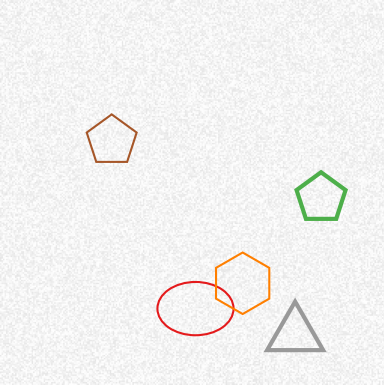[{"shape": "oval", "thickness": 1.5, "radius": 0.49, "center": [0.508, 0.198]}, {"shape": "pentagon", "thickness": 3, "radius": 0.33, "center": [0.834, 0.486]}, {"shape": "hexagon", "thickness": 1.5, "radius": 0.4, "center": [0.63, 0.264]}, {"shape": "pentagon", "thickness": 1.5, "radius": 0.34, "center": [0.29, 0.635]}, {"shape": "triangle", "thickness": 3, "radius": 0.42, "center": [0.767, 0.133]}]